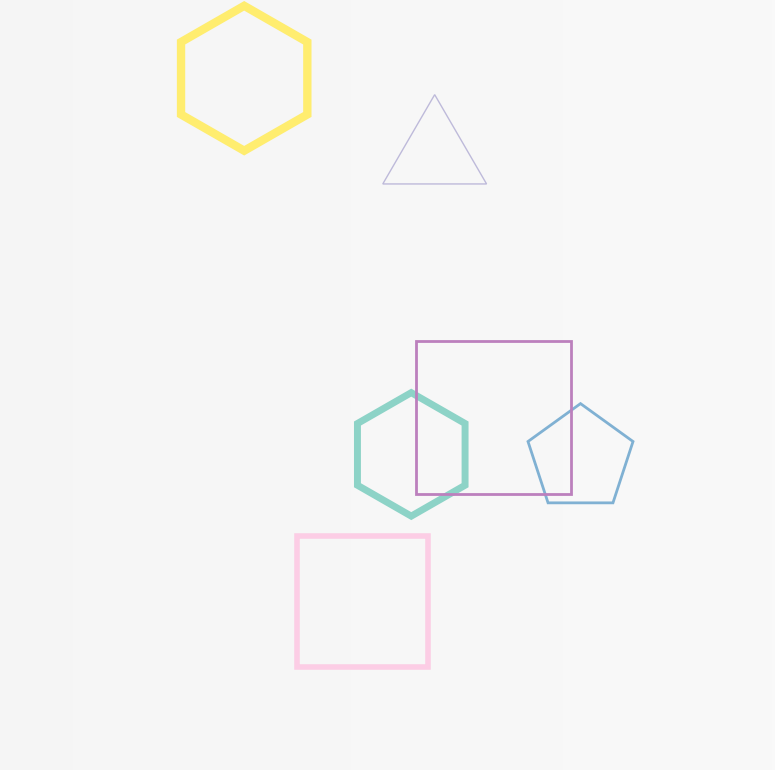[{"shape": "hexagon", "thickness": 2.5, "radius": 0.4, "center": [0.531, 0.41]}, {"shape": "triangle", "thickness": 0.5, "radius": 0.39, "center": [0.561, 0.8]}, {"shape": "pentagon", "thickness": 1, "radius": 0.36, "center": [0.749, 0.405]}, {"shape": "square", "thickness": 2, "radius": 0.42, "center": [0.468, 0.219]}, {"shape": "square", "thickness": 1, "radius": 0.5, "center": [0.637, 0.458]}, {"shape": "hexagon", "thickness": 3, "radius": 0.47, "center": [0.315, 0.898]}]